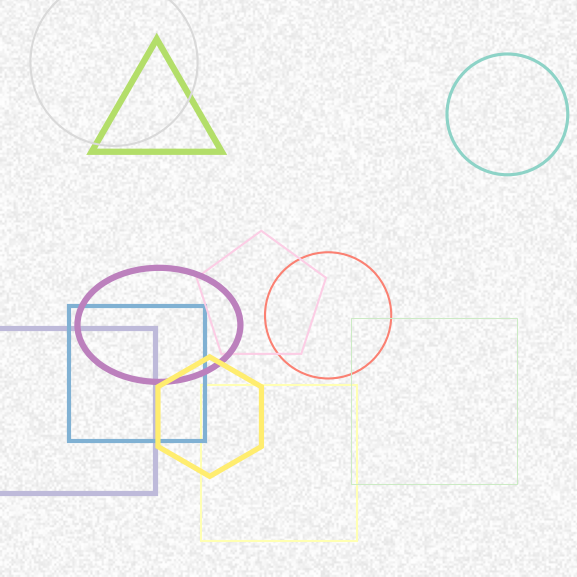[{"shape": "circle", "thickness": 1.5, "radius": 0.52, "center": [0.879, 0.801]}, {"shape": "square", "thickness": 1, "radius": 0.68, "center": [0.484, 0.198]}, {"shape": "square", "thickness": 2.5, "radius": 0.71, "center": [0.126, 0.289]}, {"shape": "circle", "thickness": 1, "radius": 0.55, "center": [0.568, 0.453]}, {"shape": "square", "thickness": 2, "radius": 0.59, "center": [0.237, 0.352]}, {"shape": "triangle", "thickness": 3, "radius": 0.65, "center": [0.271, 0.801]}, {"shape": "pentagon", "thickness": 1, "radius": 0.59, "center": [0.452, 0.482]}, {"shape": "circle", "thickness": 1, "radius": 0.72, "center": [0.197, 0.891]}, {"shape": "oval", "thickness": 3, "radius": 0.71, "center": [0.275, 0.437]}, {"shape": "square", "thickness": 0.5, "radius": 0.72, "center": [0.752, 0.305]}, {"shape": "hexagon", "thickness": 2.5, "radius": 0.52, "center": [0.363, 0.278]}]